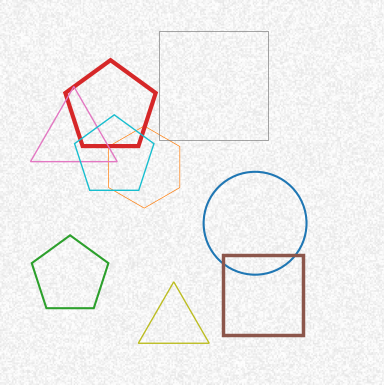[{"shape": "circle", "thickness": 1.5, "radius": 0.67, "center": [0.663, 0.42]}, {"shape": "hexagon", "thickness": 0.5, "radius": 0.53, "center": [0.375, 0.566]}, {"shape": "pentagon", "thickness": 1.5, "radius": 0.52, "center": [0.182, 0.284]}, {"shape": "pentagon", "thickness": 3, "radius": 0.62, "center": [0.287, 0.72]}, {"shape": "square", "thickness": 2.5, "radius": 0.52, "center": [0.683, 0.235]}, {"shape": "triangle", "thickness": 1, "radius": 0.65, "center": [0.192, 0.645]}, {"shape": "square", "thickness": 0.5, "radius": 0.71, "center": [0.553, 0.778]}, {"shape": "triangle", "thickness": 1, "radius": 0.53, "center": [0.451, 0.162]}, {"shape": "pentagon", "thickness": 1, "radius": 0.54, "center": [0.297, 0.593]}]